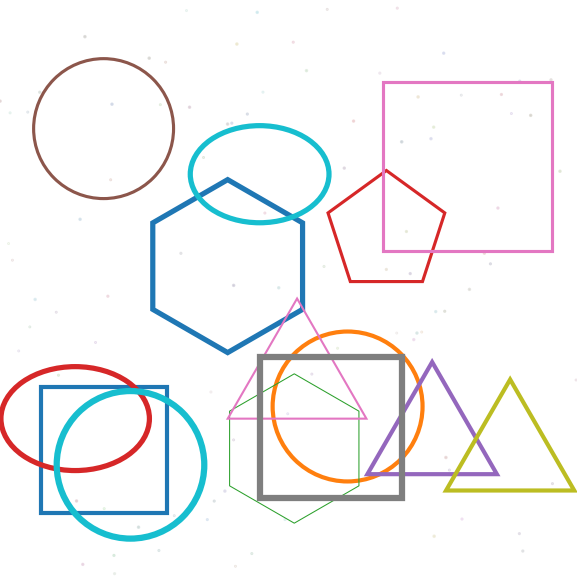[{"shape": "square", "thickness": 2, "radius": 0.55, "center": [0.18, 0.221]}, {"shape": "hexagon", "thickness": 2.5, "radius": 0.75, "center": [0.394, 0.538]}, {"shape": "circle", "thickness": 2, "radius": 0.65, "center": [0.602, 0.295]}, {"shape": "hexagon", "thickness": 0.5, "radius": 0.65, "center": [0.51, 0.223]}, {"shape": "pentagon", "thickness": 1.5, "radius": 0.53, "center": [0.669, 0.598]}, {"shape": "oval", "thickness": 2.5, "radius": 0.64, "center": [0.13, 0.274]}, {"shape": "triangle", "thickness": 2, "radius": 0.65, "center": [0.748, 0.243]}, {"shape": "circle", "thickness": 1.5, "radius": 0.61, "center": [0.179, 0.776]}, {"shape": "square", "thickness": 1.5, "radius": 0.73, "center": [0.81, 0.711]}, {"shape": "triangle", "thickness": 1, "radius": 0.69, "center": [0.514, 0.344]}, {"shape": "square", "thickness": 3, "radius": 0.61, "center": [0.573, 0.259]}, {"shape": "triangle", "thickness": 2, "radius": 0.64, "center": [0.883, 0.214]}, {"shape": "circle", "thickness": 3, "radius": 0.64, "center": [0.226, 0.194]}, {"shape": "oval", "thickness": 2.5, "radius": 0.6, "center": [0.45, 0.697]}]